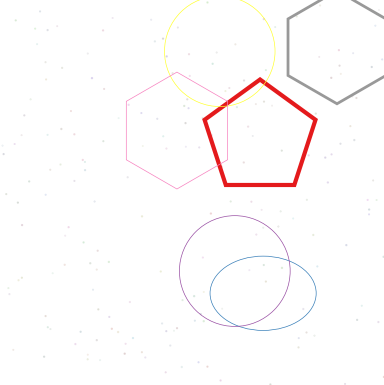[{"shape": "pentagon", "thickness": 3, "radius": 0.76, "center": [0.675, 0.642]}, {"shape": "oval", "thickness": 0.5, "radius": 0.69, "center": [0.683, 0.238]}, {"shape": "circle", "thickness": 0.5, "radius": 0.72, "center": [0.61, 0.296]}, {"shape": "circle", "thickness": 0.5, "radius": 0.72, "center": [0.571, 0.867]}, {"shape": "hexagon", "thickness": 0.5, "radius": 0.76, "center": [0.46, 0.661]}, {"shape": "hexagon", "thickness": 2, "radius": 0.73, "center": [0.875, 0.877]}]